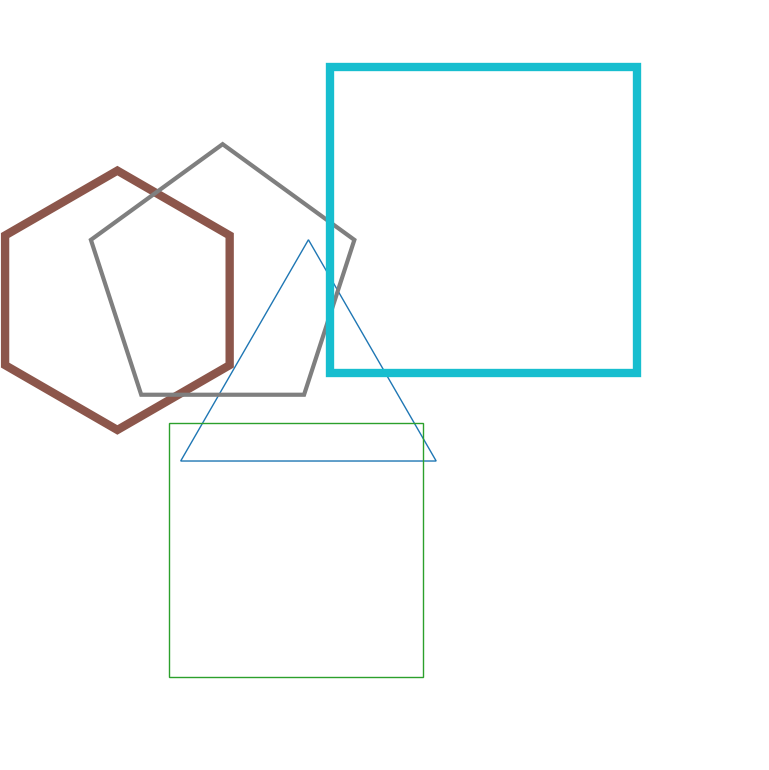[{"shape": "triangle", "thickness": 0.5, "radius": 0.96, "center": [0.401, 0.497]}, {"shape": "square", "thickness": 0.5, "radius": 0.82, "center": [0.385, 0.286]}, {"shape": "hexagon", "thickness": 3, "radius": 0.84, "center": [0.152, 0.61]}, {"shape": "pentagon", "thickness": 1.5, "radius": 0.9, "center": [0.289, 0.633]}, {"shape": "square", "thickness": 3, "radius": 1.0, "center": [0.628, 0.714]}]